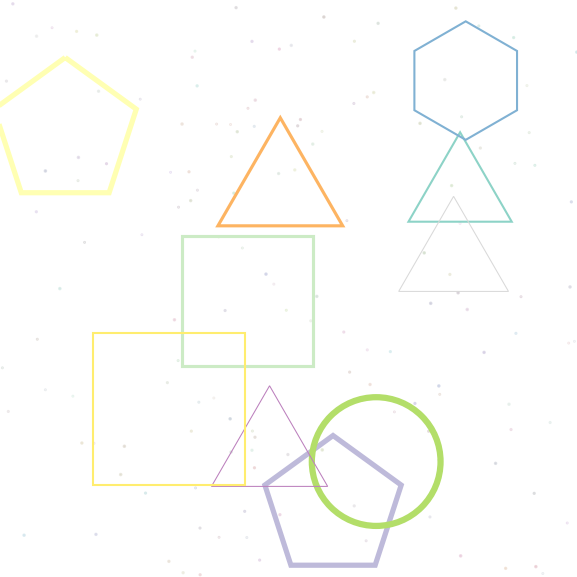[{"shape": "triangle", "thickness": 1, "radius": 0.52, "center": [0.797, 0.667]}, {"shape": "pentagon", "thickness": 2.5, "radius": 0.65, "center": [0.113, 0.77]}, {"shape": "pentagon", "thickness": 2.5, "radius": 0.62, "center": [0.577, 0.121]}, {"shape": "hexagon", "thickness": 1, "radius": 0.51, "center": [0.806, 0.86]}, {"shape": "triangle", "thickness": 1.5, "radius": 0.62, "center": [0.485, 0.67]}, {"shape": "circle", "thickness": 3, "radius": 0.56, "center": [0.651, 0.2]}, {"shape": "triangle", "thickness": 0.5, "radius": 0.55, "center": [0.785, 0.549]}, {"shape": "triangle", "thickness": 0.5, "radius": 0.58, "center": [0.467, 0.215]}, {"shape": "square", "thickness": 1.5, "radius": 0.57, "center": [0.428, 0.478]}, {"shape": "square", "thickness": 1, "radius": 0.66, "center": [0.293, 0.29]}]